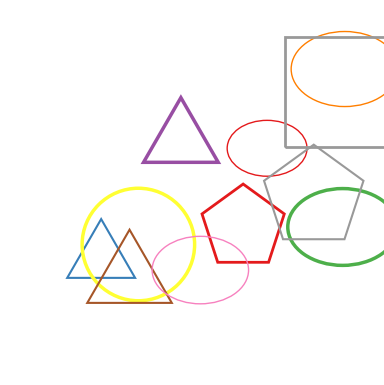[{"shape": "pentagon", "thickness": 2, "radius": 0.56, "center": [0.632, 0.41]}, {"shape": "oval", "thickness": 1, "radius": 0.52, "center": [0.694, 0.615]}, {"shape": "triangle", "thickness": 1.5, "radius": 0.51, "center": [0.263, 0.329]}, {"shape": "oval", "thickness": 2.5, "radius": 0.71, "center": [0.89, 0.41]}, {"shape": "triangle", "thickness": 2.5, "radius": 0.56, "center": [0.47, 0.634]}, {"shape": "oval", "thickness": 1, "radius": 0.7, "center": [0.895, 0.821]}, {"shape": "circle", "thickness": 2.5, "radius": 0.73, "center": [0.359, 0.365]}, {"shape": "triangle", "thickness": 1.5, "radius": 0.63, "center": [0.336, 0.277]}, {"shape": "oval", "thickness": 1, "radius": 0.63, "center": [0.52, 0.299]}, {"shape": "pentagon", "thickness": 1.5, "radius": 0.68, "center": [0.815, 0.488]}, {"shape": "square", "thickness": 2, "radius": 0.71, "center": [0.883, 0.762]}]